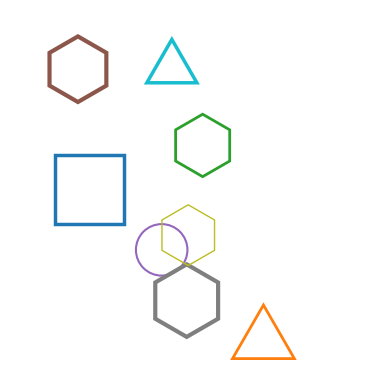[{"shape": "square", "thickness": 2.5, "radius": 0.45, "center": [0.234, 0.508]}, {"shape": "triangle", "thickness": 2, "radius": 0.46, "center": [0.684, 0.115]}, {"shape": "hexagon", "thickness": 2, "radius": 0.41, "center": [0.526, 0.622]}, {"shape": "circle", "thickness": 1.5, "radius": 0.33, "center": [0.42, 0.351]}, {"shape": "hexagon", "thickness": 3, "radius": 0.43, "center": [0.202, 0.82]}, {"shape": "hexagon", "thickness": 3, "radius": 0.47, "center": [0.485, 0.219]}, {"shape": "hexagon", "thickness": 1, "radius": 0.39, "center": [0.489, 0.389]}, {"shape": "triangle", "thickness": 2.5, "radius": 0.38, "center": [0.446, 0.823]}]